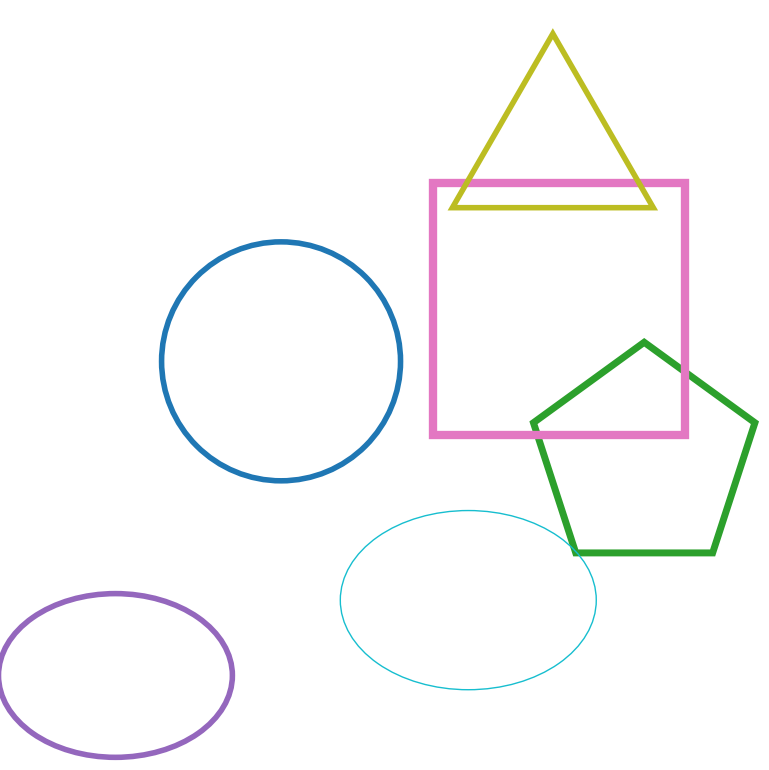[{"shape": "circle", "thickness": 2, "radius": 0.78, "center": [0.365, 0.531]}, {"shape": "pentagon", "thickness": 2.5, "radius": 0.76, "center": [0.837, 0.404]}, {"shape": "oval", "thickness": 2, "radius": 0.76, "center": [0.15, 0.123]}, {"shape": "square", "thickness": 3, "radius": 0.82, "center": [0.726, 0.598]}, {"shape": "triangle", "thickness": 2, "radius": 0.75, "center": [0.718, 0.806]}, {"shape": "oval", "thickness": 0.5, "radius": 0.83, "center": [0.608, 0.221]}]